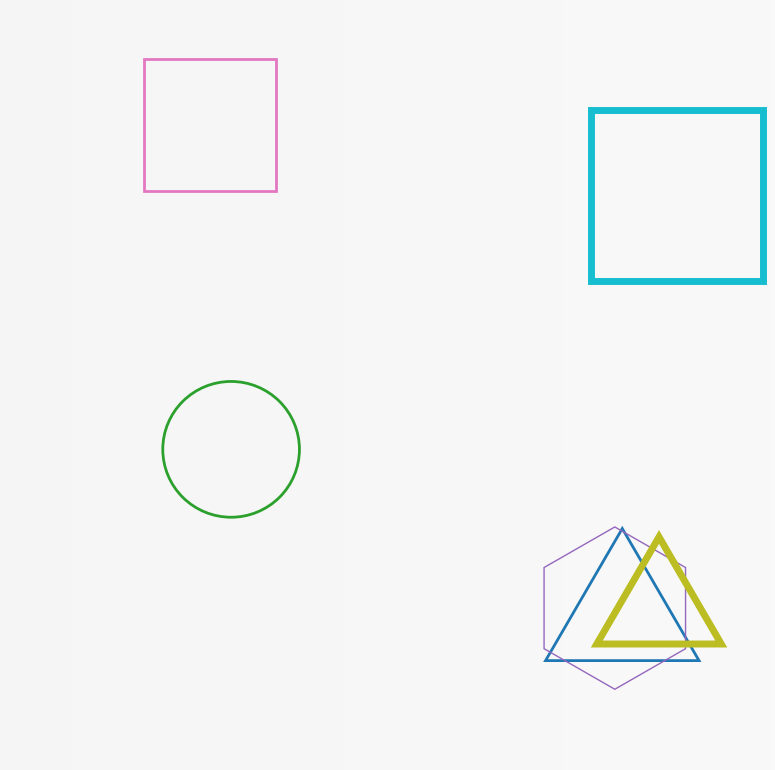[{"shape": "triangle", "thickness": 1, "radius": 0.57, "center": [0.803, 0.199]}, {"shape": "circle", "thickness": 1, "radius": 0.44, "center": [0.298, 0.416]}, {"shape": "hexagon", "thickness": 0.5, "radius": 0.53, "center": [0.793, 0.21]}, {"shape": "square", "thickness": 1, "radius": 0.43, "center": [0.271, 0.838]}, {"shape": "triangle", "thickness": 2.5, "radius": 0.46, "center": [0.85, 0.21]}, {"shape": "square", "thickness": 2.5, "radius": 0.55, "center": [0.874, 0.746]}]